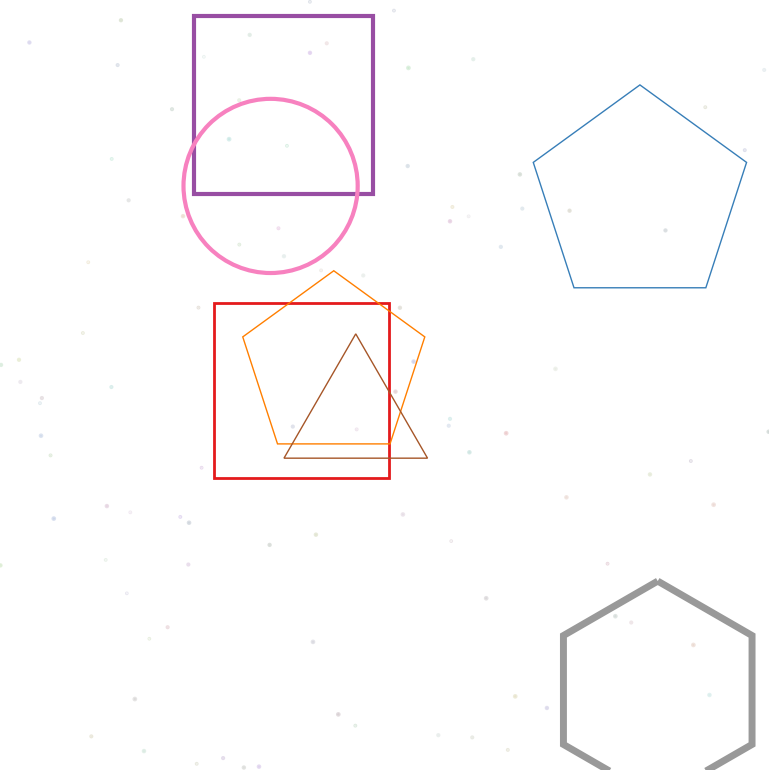[{"shape": "square", "thickness": 1, "radius": 0.57, "center": [0.391, 0.493]}, {"shape": "pentagon", "thickness": 0.5, "radius": 0.73, "center": [0.831, 0.744]}, {"shape": "square", "thickness": 1.5, "radius": 0.58, "center": [0.368, 0.864]}, {"shape": "pentagon", "thickness": 0.5, "radius": 0.62, "center": [0.433, 0.524]}, {"shape": "triangle", "thickness": 0.5, "radius": 0.54, "center": [0.462, 0.459]}, {"shape": "circle", "thickness": 1.5, "radius": 0.57, "center": [0.351, 0.759]}, {"shape": "hexagon", "thickness": 2.5, "radius": 0.71, "center": [0.854, 0.104]}]